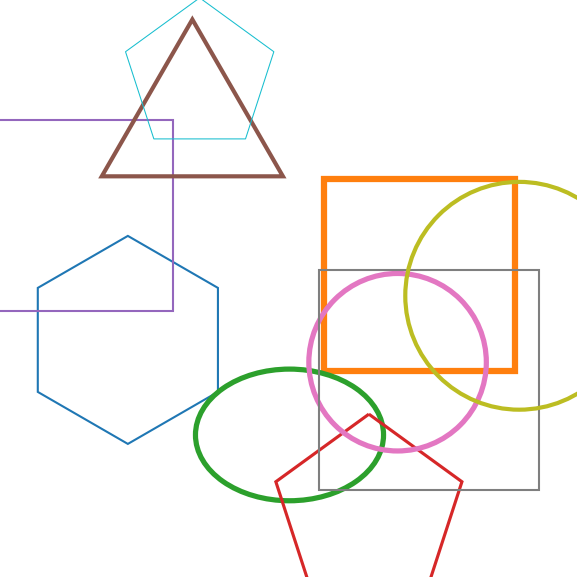[{"shape": "hexagon", "thickness": 1, "radius": 0.9, "center": [0.221, 0.411]}, {"shape": "square", "thickness": 3, "radius": 0.83, "center": [0.727, 0.523]}, {"shape": "oval", "thickness": 2.5, "radius": 0.81, "center": [0.501, 0.246]}, {"shape": "pentagon", "thickness": 1.5, "radius": 0.85, "center": [0.639, 0.113]}, {"shape": "square", "thickness": 1, "radius": 0.83, "center": [0.134, 0.626]}, {"shape": "triangle", "thickness": 2, "radius": 0.91, "center": [0.333, 0.784]}, {"shape": "circle", "thickness": 2.5, "radius": 0.77, "center": [0.688, 0.372]}, {"shape": "square", "thickness": 1, "radius": 0.95, "center": [0.743, 0.341]}, {"shape": "circle", "thickness": 2, "radius": 0.99, "center": [0.899, 0.487]}, {"shape": "pentagon", "thickness": 0.5, "radius": 0.68, "center": [0.346, 0.868]}]